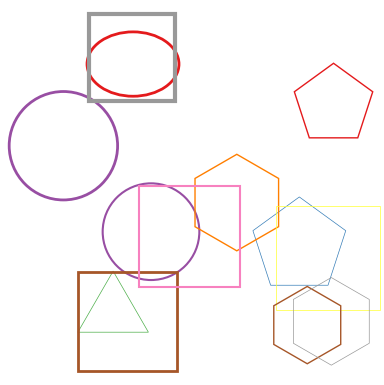[{"shape": "pentagon", "thickness": 1, "radius": 0.54, "center": [0.866, 0.729]}, {"shape": "oval", "thickness": 2, "radius": 0.6, "center": [0.345, 0.834]}, {"shape": "pentagon", "thickness": 0.5, "radius": 0.63, "center": [0.777, 0.362]}, {"shape": "triangle", "thickness": 0.5, "radius": 0.53, "center": [0.294, 0.19]}, {"shape": "circle", "thickness": 1.5, "radius": 0.63, "center": [0.392, 0.398]}, {"shape": "circle", "thickness": 2, "radius": 0.7, "center": [0.165, 0.621]}, {"shape": "hexagon", "thickness": 1, "radius": 0.63, "center": [0.615, 0.474]}, {"shape": "square", "thickness": 0.5, "radius": 0.68, "center": [0.852, 0.331]}, {"shape": "hexagon", "thickness": 1, "radius": 0.5, "center": [0.798, 0.156]}, {"shape": "square", "thickness": 2, "radius": 0.64, "center": [0.331, 0.164]}, {"shape": "square", "thickness": 1.5, "radius": 0.65, "center": [0.492, 0.386]}, {"shape": "hexagon", "thickness": 0.5, "radius": 0.57, "center": [0.861, 0.165]}, {"shape": "square", "thickness": 3, "radius": 0.56, "center": [0.343, 0.851]}]